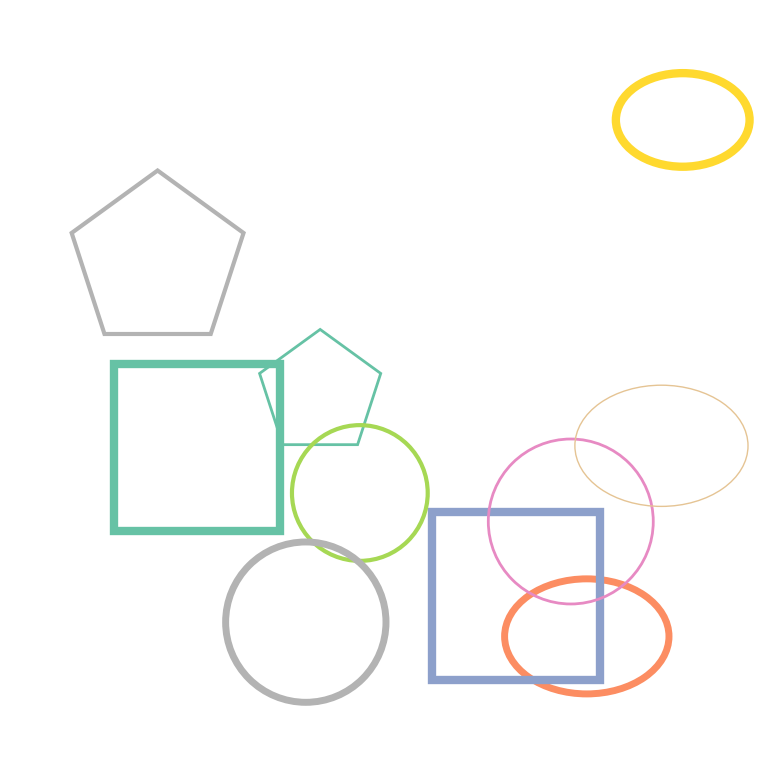[{"shape": "pentagon", "thickness": 1, "radius": 0.41, "center": [0.416, 0.489]}, {"shape": "square", "thickness": 3, "radius": 0.54, "center": [0.256, 0.419]}, {"shape": "oval", "thickness": 2.5, "radius": 0.53, "center": [0.762, 0.174]}, {"shape": "square", "thickness": 3, "radius": 0.55, "center": [0.67, 0.226]}, {"shape": "circle", "thickness": 1, "radius": 0.54, "center": [0.741, 0.323]}, {"shape": "circle", "thickness": 1.5, "radius": 0.44, "center": [0.467, 0.36]}, {"shape": "oval", "thickness": 3, "radius": 0.43, "center": [0.887, 0.844]}, {"shape": "oval", "thickness": 0.5, "radius": 0.56, "center": [0.859, 0.421]}, {"shape": "circle", "thickness": 2.5, "radius": 0.52, "center": [0.397, 0.192]}, {"shape": "pentagon", "thickness": 1.5, "radius": 0.59, "center": [0.205, 0.661]}]